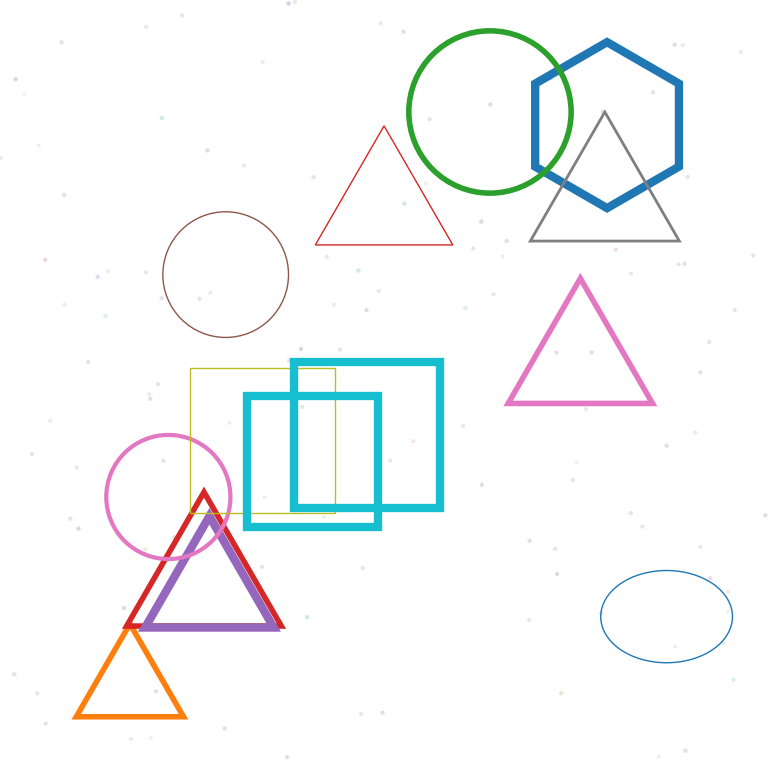[{"shape": "hexagon", "thickness": 3, "radius": 0.54, "center": [0.788, 0.837]}, {"shape": "oval", "thickness": 0.5, "radius": 0.43, "center": [0.866, 0.199]}, {"shape": "triangle", "thickness": 2, "radius": 0.4, "center": [0.169, 0.109]}, {"shape": "circle", "thickness": 2, "radius": 0.53, "center": [0.636, 0.855]}, {"shape": "triangle", "thickness": 2, "radius": 0.58, "center": [0.265, 0.245]}, {"shape": "triangle", "thickness": 0.5, "radius": 0.52, "center": [0.499, 0.733]}, {"shape": "triangle", "thickness": 3, "radius": 0.48, "center": [0.272, 0.233]}, {"shape": "circle", "thickness": 0.5, "radius": 0.41, "center": [0.293, 0.643]}, {"shape": "triangle", "thickness": 2, "radius": 0.54, "center": [0.754, 0.53]}, {"shape": "circle", "thickness": 1.5, "radius": 0.4, "center": [0.219, 0.355]}, {"shape": "triangle", "thickness": 1, "radius": 0.56, "center": [0.786, 0.743]}, {"shape": "square", "thickness": 0.5, "radius": 0.47, "center": [0.341, 0.428]}, {"shape": "square", "thickness": 3, "radius": 0.47, "center": [0.477, 0.435]}, {"shape": "square", "thickness": 3, "radius": 0.42, "center": [0.406, 0.401]}]